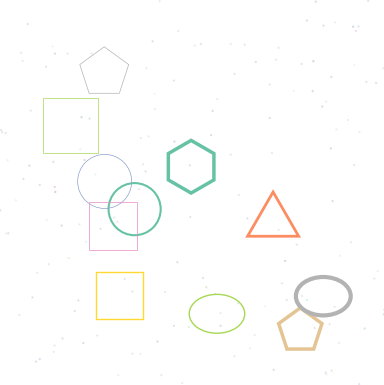[{"shape": "hexagon", "thickness": 2.5, "radius": 0.34, "center": [0.496, 0.567]}, {"shape": "circle", "thickness": 1.5, "radius": 0.34, "center": [0.35, 0.457]}, {"shape": "triangle", "thickness": 2, "radius": 0.38, "center": [0.709, 0.425]}, {"shape": "circle", "thickness": 0.5, "radius": 0.35, "center": [0.272, 0.529]}, {"shape": "square", "thickness": 0.5, "radius": 0.31, "center": [0.293, 0.414]}, {"shape": "square", "thickness": 0.5, "radius": 0.36, "center": [0.183, 0.674]}, {"shape": "oval", "thickness": 1, "radius": 0.36, "center": [0.564, 0.185]}, {"shape": "square", "thickness": 1, "radius": 0.31, "center": [0.311, 0.231]}, {"shape": "pentagon", "thickness": 2.5, "radius": 0.3, "center": [0.78, 0.141]}, {"shape": "oval", "thickness": 3, "radius": 0.36, "center": [0.84, 0.231]}, {"shape": "pentagon", "thickness": 0.5, "radius": 0.33, "center": [0.271, 0.812]}]